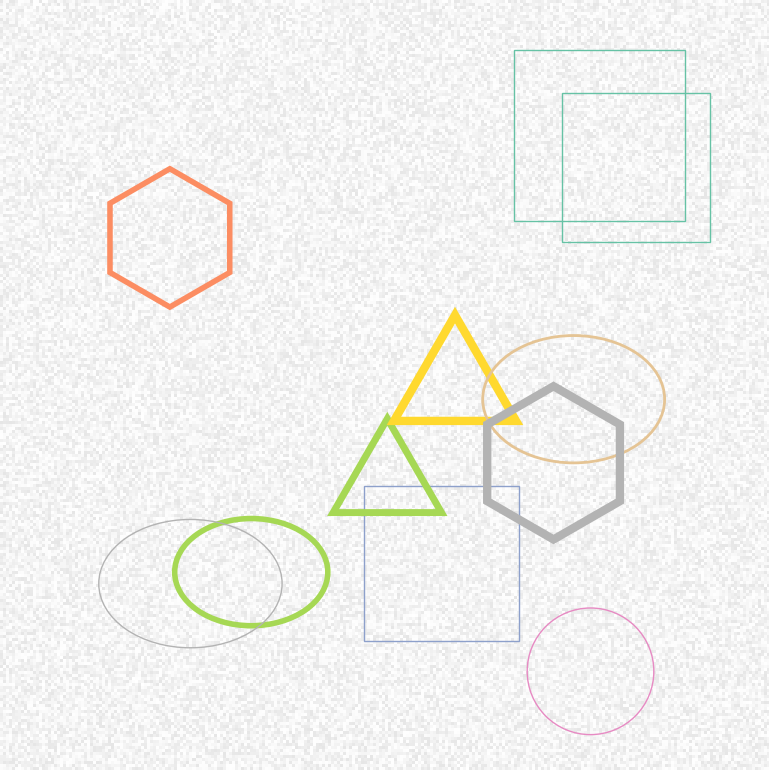[{"shape": "square", "thickness": 0.5, "radius": 0.48, "center": [0.826, 0.782]}, {"shape": "square", "thickness": 0.5, "radius": 0.55, "center": [0.779, 0.824]}, {"shape": "hexagon", "thickness": 2, "radius": 0.45, "center": [0.221, 0.691]}, {"shape": "square", "thickness": 0.5, "radius": 0.5, "center": [0.573, 0.268]}, {"shape": "circle", "thickness": 0.5, "radius": 0.41, "center": [0.767, 0.128]}, {"shape": "triangle", "thickness": 2.5, "radius": 0.41, "center": [0.503, 0.375]}, {"shape": "oval", "thickness": 2, "radius": 0.5, "center": [0.326, 0.257]}, {"shape": "triangle", "thickness": 3, "radius": 0.46, "center": [0.591, 0.499]}, {"shape": "oval", "thickness": 1, "radius": 0.59, "center": [0.745, 0.482]}, {"shape": "oval", "thickness": 0.5, "radius": 0.6, "center": [0.247, 0.242]}, {"shape": "hexagon", "thickness": 3, "radius": 0.5, "center": [0.719, 0.399]}]